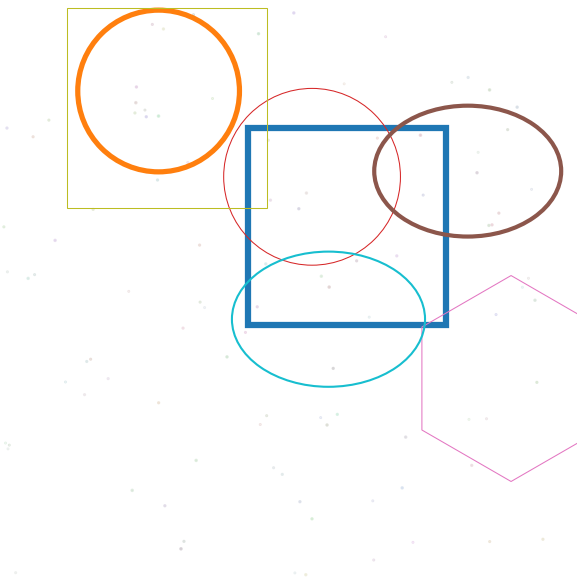[{"shape": "square", "thickness": 3, "radius": 0.86, "center": [0.601, 0.607]}, {"shape": "circle", "thickness": 2.5, "radius": 0.7, "center": [0.275, 0.842]}, {"shape": "circle", "thickness": 0.5, "radius": 0.77, "center": [0.54, 0.693]}, {"shape": "oval", "thickness": 2, "radius": 0.81, "center": [0.81, 0.703]}, {"shape": "hexagon", "thickness": 0.5, "radius": 0.89, "center": [0.885, 0.344]}, {"shape": "square", "thickness": 0.5, "radius": 0.87, "center": [0.289, 0.813]}, {"shape": "oval", "thickness": 1, "radius": 0.84, "center": [0.569, 0.446]}]